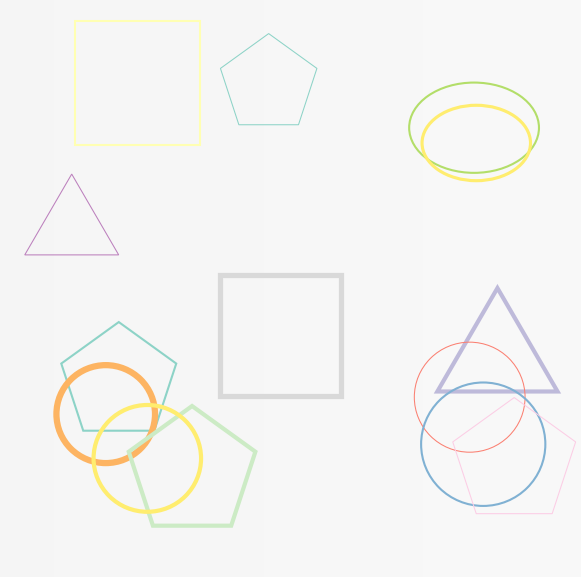[{"shape": "pentagon", "thickness": 0.5, "radius": 0.44, "center": [0.462, 0.854]}, {"shape": "pentagon", "thickness": 1, "radius": 0.52, "center": [0.204, 0.337]}, {"shape": "square", "thickness": 1, "radius": 0.54, "center": [0.237, 0.855]}, {"shape": "triangle", "thickness": 2, "radius": 0.6, "center": [0.856, 0.381]}, {"shape": "circle", "thickness": 0.5, "radius": 0.48, "center": [0.808, 0.311]}, {"shape": "circle", "thickness": 1, "radius": 0.53, "center": [0.831, 0.23]}, {"shape": "circle", "thickness": 3, "radius": 0.42, "center": [0.182, 0.282]}, {"shape": "oval", "thickness": 1, "radius": 0.56, "center": [0.816, 0.778]}, {"shape": "pentagon", "thickness": 0.5, "radius": 0.56, "center": [0.885, 0.2]}, {"shape": "square", "thickness": 2.5, "radius": 0.52, "center": [0.482, 0.418]}, {"shape": "triangle", "thickness": 0.5, "radius": 0.47, "center": [0.123, 0.604]}, {"shape": "pentagon", "thickness": 2, "radius": 0.57, "center": [0.33, 0.182]}, {"shape": "circle", "thickness": 2, "radius": 0.46, "center": [0.253, 0.205]}, {"shape": "oval", "thickness": 1.5, "radius": 0.47, "center": [0.819, 0.752]}]